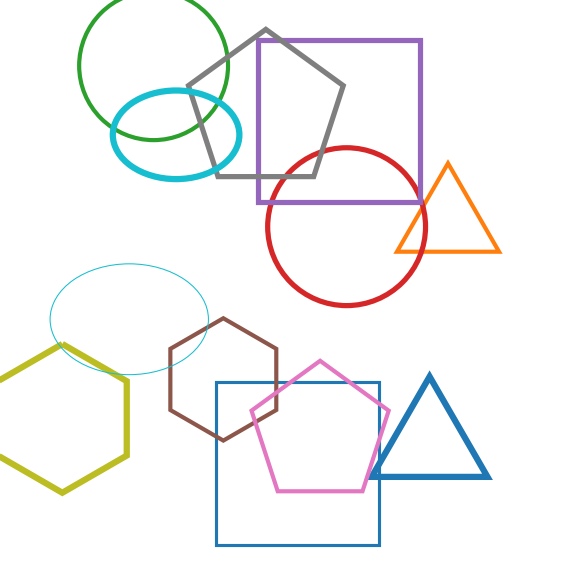[{"shape": "triangle", "thickness": 3, "radius": 0.58, "center": [0.744, 0.231]}, {"shape": "square", "thickness": 1.5, "radius": 0.71, "center": [0.515, 0.197]}, {"shape": "triangle", "thickness": 2, "radius": 0.51, "center": [0.776, 0.614]}, {"shape": "circle", "thickness": 2, "radius": 0.64, "center": [0.266, 0.885]}, {"shape": "circle", "thickness": 2.5, "radius": 0.68, "center": [0.6, 0.607]}, {"shape": "square", "thickness": 2.5, "radius": 0.7, "center": [0.588, 0.79]}, {"shape": "hexagon", "thickness": 2, "radius": 0.53, "center": [0.387, 0.342]}, {"shape": "pentagon", "thickness": 2, "radius": 0.62, "center": [0.554, 0.249]}, {"shape": "pentagon", "thickness": 2.5, "radius": 0.7, "center": [0.46, 0.807]}, {"shape": "hexagon", "thickness": 3, "radius": 0.64, "center": [0.108, 0.275]}, {"shape": "oval", "thickness": 3, "radius": 0.55, "center": [0.305, 0.766]}, {"shape": "oval", "thickness": 0.5, "radius": 0.69, "center": [0.224, 0.446]}]